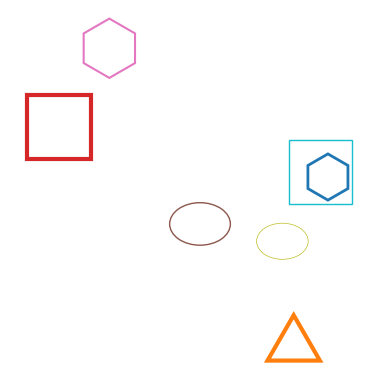[{"shape": "hexagon", "thickness": 2, "radius": 0.3, "center": [0.852, 0.54]}, {"shape": "triangle", "thickness": 3, "radius": 0.39, "center": [0.763, 0.103]}, {"shape": "square", "thickness": 3, "radius": 0.42, "center": [0.153, 0.671]}, {"shape": "oval", "thickness": 1, "radius": 0.39, "center": [0.52, 0.418]}, {"shape": "hexagon", "thickness": 1.5, "radius": 0.39, "center": [0.284, 0.875]}, {"shape": "oval", "thickness": 0.5, "radius": 0.33, "center": [0.733, 0.373]}, {"shape": "square", "thickness": 1, "radius": 0.41, "center": [0.832, 0.553]}]